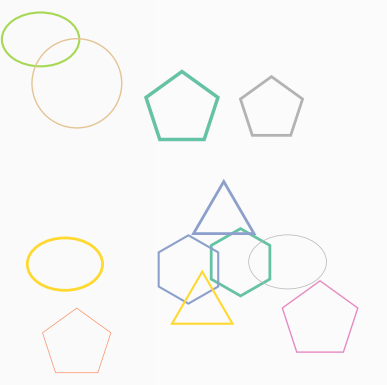[{"shape": "hexagon", "thickness": 2, "radius": 0.44, "center": [0.621, 0.319]}, {"shape": "pentagon", "thickness": 2.5, "radius": 0.49, "center": [0.47, 0.717]}, {"shape": "pentagon", "thickness": 0.5, "radius": 0.46, "center": [0.198, 0.107]}, {"shape": "hexagon", "thickness": 1.5, "radius": 0.44, "center": [0.486, 0.3]}, {"shape": "triangle", "thickness": 2, "radius": 0.45, "center": [0.577, 0.438]}, {"shape": "pentagon", "thickness": 1, "radius": 0.51, "center": [0.826, 0.168]}, {"shape": "oval", "thickness": 1.5, "radius": 0.5, "center": [0.105, 0.898]}, {"shape": "triangle", "thickness": 1.5, "radius": 0.45, "center": [0.522, 0.204]}, {"shape": "oval", "thickness": 2, "radius": 0.49, "center": [0.168, 0.314]}, {"shape": "circle", "thickness": 1, "radius": 0.58, "center": [0.198, 0.784]}, {"shape": "oval", "thickness": 0.5, "radius": 0.5, "center": [0.742, 0.32]}, {"shape": "pentagon", "thickness": 2, "radius": 0.42, "center": [0.701, 0.717]}]